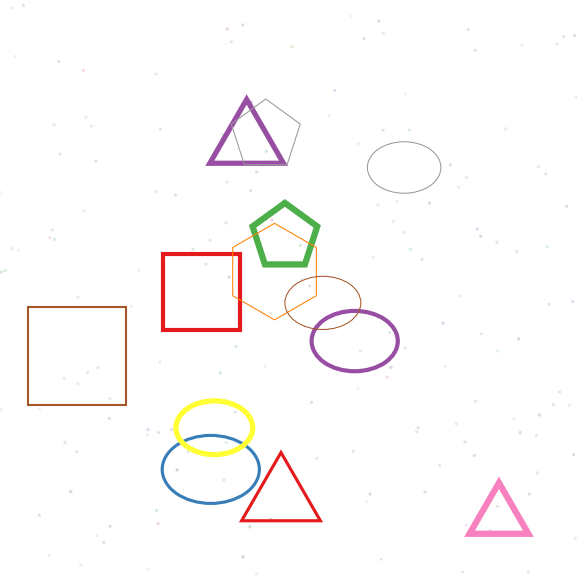[{"shape": "square", "thickness": 2, "radius": 0.33, "center": [0.349, 0.494]}, {"shape": "triangle", "thickness": 1.5, "radius": 0.39, "center": [0.487, 0.137]}, {"shape": "oval", "thickness": 1.5, "radius": 0.42, "center": [0.365, 0.186]}, {"shape": "pentagon", "thickness": 3, "radius": 0.29, "center": [0.493, 0.589]}, {"shape": "oval", "thickness": 2, "radius": 0.37, "center": [0.614, 0.409]}, {"shape": "triangle", "thickness": 2.5, "radius": 0.37, "center": [0.427, 0.753]}, {"shape": "hexagon", "thickness": 0.5, "radius": 0.42, "center": [0.475, 0.529]}, {"shape": "oval", "thickness": 2.5, "radius": 0.33, "center": [0.371, 0.258]}, {"shape": "oval", "thickness": 0.5, "radius": 0.33, "center": [0.559, 0.475]}, {"shape": "square", "thickness": 1, "radius": 0.43, "center": [0.133, 0.383]}, {"shape": "triangle", "thickness": 3, "radius": 0.29, "center": [0.864, 0.104]}, {"shape": "oval", "thickness": 0.5, "radius": 0.32, "center": [0.7, 0.709]}, {"shape": "pentagon", "thickness": 0.5, "radius": 0.31, "center": [0.46, 0.765]}]